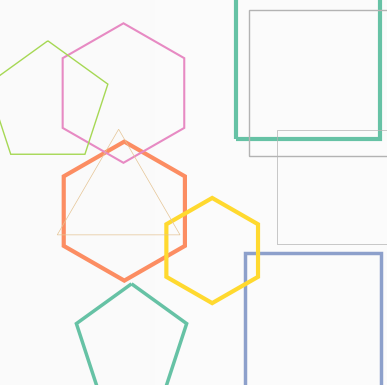[{"shape": "pentagon", "thickness": 2.5, "radius": 0.75, "center": [0.339, 0.113]}, {"shape": "square", "thickness": 3, "radius": 0.93, "center": [0.794, 0.825]}, {"shape": "hexagon", "thickness": 3, "radius": 0.9, "center": [0.321, 0.452]}, {"shape": "square", "thickness": 2.5, "radius": 0.88, "center": [0.808, 0.167]}, {"shape": "hexagon", "thickness": 1.5, "radius": 0.91, "center": [0.319, 0.758]}, {"shape": "pentagon", "thickness": 1, "radius": 0.81, "center": [0.123, 0.731]}, {"shape": "hexagon", "thickness": 3, "radius": 0.68, "center": [0.548, 0.349]}, {"shape": "triangle", "thickness": 0.5, "radius": 0.91, "center": [0.306, 0.481]}, {"shape": "square", "thickness": 1, "radius": 0.95, "center": [0.833, 0.784]}, {"shape": "square", "thickness": 0.5, "radius": 0.74, "center": [0.863, 0.514]}]